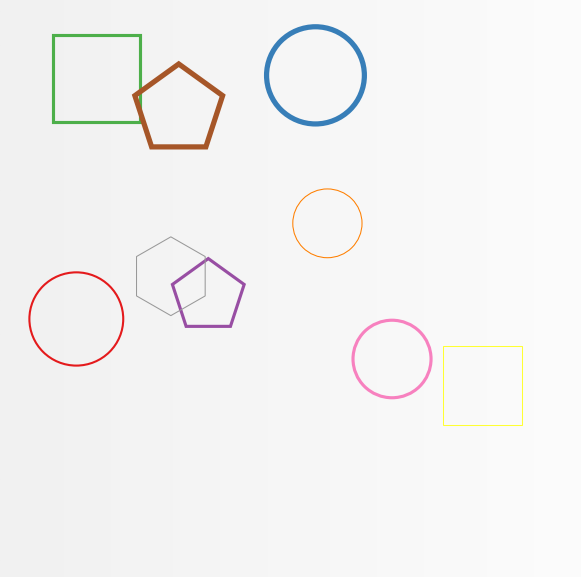[{"shape": "circle", "thickness": 1, "radius": 0.4, "center": [0.131, 0.447]}, {"shape": "circle", "thickness": 2.5, "radius": 0.42, "center": [0.543, 0.869]}, {"shape": "square", "thickness": 1.5, "radius": 0.38, "center": [0.166, 0.863]}, {"shape": "pentagon", "thickness": 1.5, "radius": 0.32, "center": [0.358, 0.487]}, {"shape": "circle", "thickness": 0.5, "radius": 0.3, "center": [0.563, 0.612]}, {"shape": "square", "thickness": 0.5, "radius": 0.34, "center": [0.83, 0.332]}, {"shape": "pentagon", "thickness": 2.5, "radius": 0.4, "center": [0.308, 0.809]}, {"shape": "circle", "thickness": 1.5, "radius": 0.34, "center": [0.674, 0.378]}, {"shape": "hexagon", "thickness": 0.5, "radius": 0.34, "center": [0.294, 0.521]}]